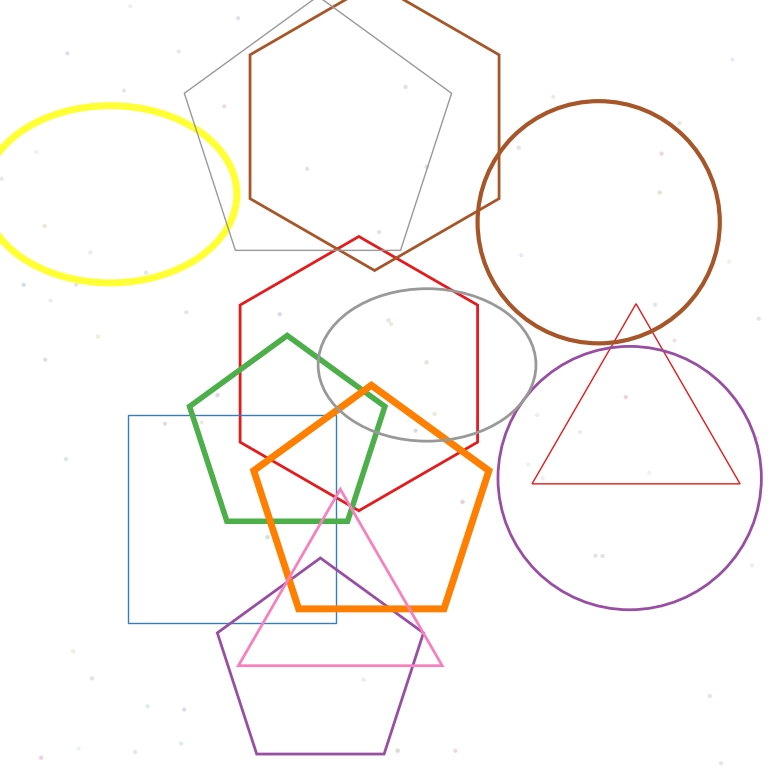[{"shape": "triangle", "thickness": 0.5, "radius": 0.78, "center": [0.826, 0.45]}, {"shape": "hexagon", "thickness": 1, "radius": 0.89, "center": [0.466, 0.515]}, {"shape": "square", "thickness": 0.5, "radius": 0.68, "center": [0.301, 0.326]}, {"shape": "pentagon", "thickness": 2, "radius": 0.67, "center": [0.373, 0.431]}, {"shape": "pentagon", "thickness": 1, "radius": 0.7, "center": [0.416, 0.135]}, {"shape": "circle", "thickness": 1, "radius": 0.86, "center": [0.818, 0.379]}, {"shape": "pentagon", "thickness": 2.5, "radius": 0.8, "center": [0.482, 0.339]}, {"shape": "oval", "thickness": 2.5, "radius": 0.82, "center": [0.143, 0.748]}, {"shape": "circle", "thickness": 1.5, "radius": 0.79, "center": [0.778, 0.711]}, {"shape": "hexagon", "thickness": 1, "radius": 0.93, "center": [0.486, 0.835]}, {"shape": "triangle", "thickness": 1, "radius": 0.76, "center": [0.442, 0.212]}, {"shape": "pentagon", "thickness": 0.5, "radius": 0.91, "center": [0.413, 0.822]}, {"shape": "oval", "thickness": 1, "radius": 0.71, "center": [0.555, 0.526]}]